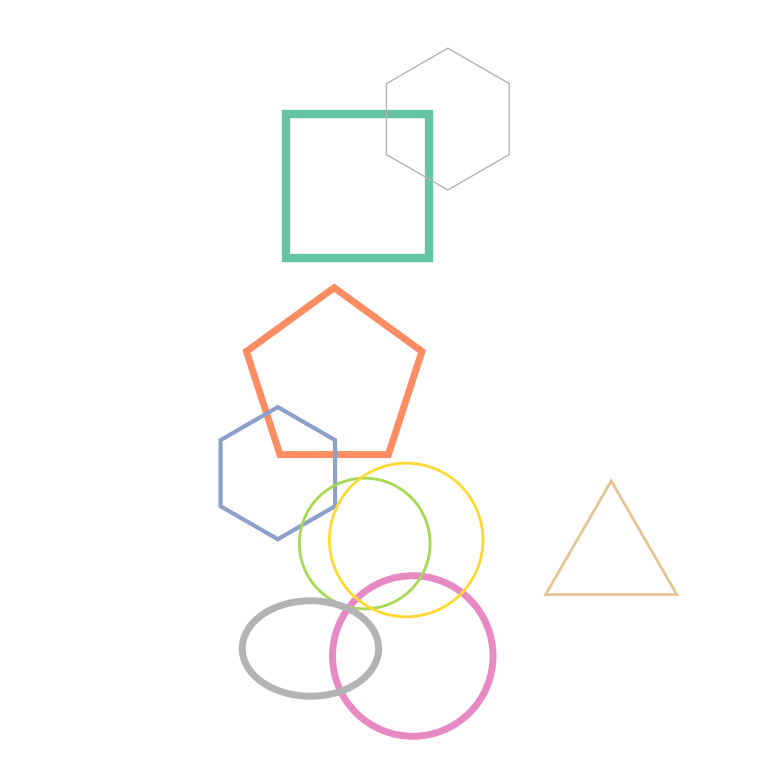[{"shape": "square", "thickness": 3, "radius": 0.47, "center": [0.464, 0.758]}, {"shape": "pentagon", "thickness": 2.5, "radius": 0.6, "center": [0.434, 0.507]}, {"shape": "hexagon", "thickness": 1.5, "radius": 0.43, "center": [0.361, 0.386]}, {"shape": "circle", "thickness": 2.5, "radius": 0.52, "center": [0.536, 0.148]}, {"shape": "circle", "thickness": 1, "radius": 0.42, "center": [0.474, 0.294]}, {"shape": "circle", "thickness": 1, "radius": 0.5, "center": [0.528, 0.299]}, {"shape": "triangle", "thickness": 1, "radius": 0.49, "center": [0.794, 0.277]}, {"shape": "oval", "thickness": 2.5, "radius": 0.44, "center": [0.403, 0.158]}, {"shape": "hexagon", "thickness": 0.5, "radius": 0.46, "center": [0.582, 0.845]}]